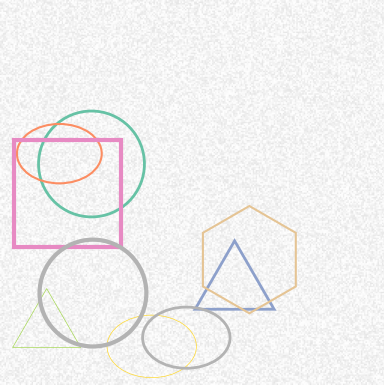[{"shape": "circle", "thickness": 2, "radius": 0.69, "center": [0.238, 0.574]}, {"shape": "oval", "thickness": 1.5, "radius": 0.55, "center": [0.154, 0.601]}, {"shape": "triangle", "thickness": 2, "radius": 0.59, "center": [0.609, 0.256]}, {"shape": "square", "thickness": 3, "radius": 0.69, "center": [0.175, 0.497]}, {"shape": "triangle", "thickness": 0.5, "radius": 0.51, "center": [0.121, 0.148]}, {"shape": "oval", "thickness": 0.5, "radius": 0.58, "center": [0.394, 0.1]}, {"shape": "hexagon", "thickness": 1.5, "radius": 0.7, "center": [0.648, 0.326]}, {"shape": "circle", "thickness": 3, "radius": 0.69, "center": [0.241, 0.239]}, {"shape": "oval", "thickness": 2, "radius": 0.57, "center": [0.484, 0.123]}]